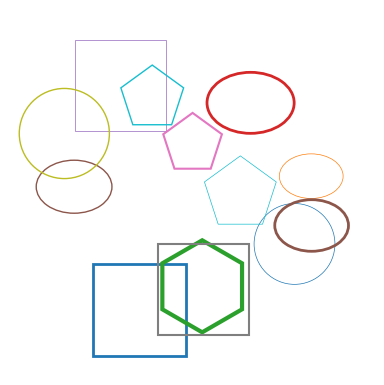[{"shape": "square", "thickness": 2, "radius": 0.6, "center": [0.362, 0.195]}, {"shape": "circle", "thickness": 0.5, "radius": 0.52, "center": [0.765, 0.366]}, {"shape": "oval", "thickness": 0.5, "radius": 0.41, "center": [0.808, 0.542]}, {"shape": "hexagon", "thickness": 3, "radius": 0.6, "center": [0.525, 0.256]}, {"shape": "oval", "thickness": 2, "radius": 0.57, "center": [0.651, 0.733]}, {"shape": "square", "thickness": 0.5, "radius": 0.59, "center": [0.312, 0.779]}, {"shape": "oval", "thickness": 2, "radius": 0.48, "center": [0.809, 0.414]}, {"shape": "oval", "thickness": 1, "radius": 0.49, "center": [0.192, 0.515]}, {"shape": "pentagon", "thickness": 1.5, "radius": 0.4, "center": [0.5, 0.627]}, {"shape": "square", "thickness": 1.5, "radius": 0.59, "center": [0.528, 0.248]}, {"shape": "circle", "thickness": 1, "radius": 0.59, "center": [0.167, 0.653]}, {"shape": "pentagon", "thickness": 1, "radius": 0.43, "center": [0.395, 0.745]}, {"shape": "pentagon", "thickness": 0.5, "radius": 0.49, "center": [0.624, 0.497]}]